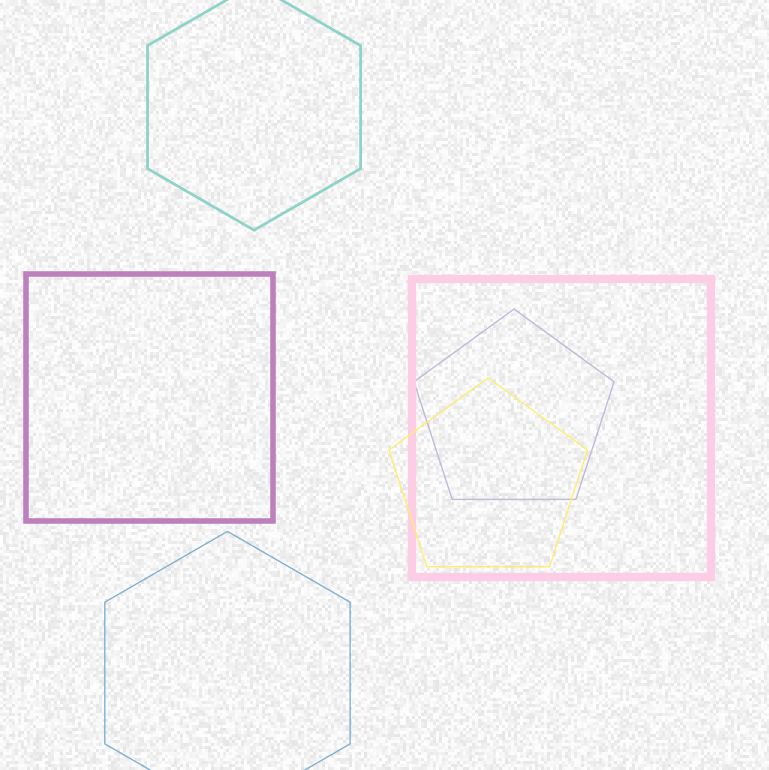[{"shape": "hexagon", "thickness": 1, "radius": 0.8, "center": [0.33, 0.861]}, {"shape": "pentagon", "thickness": 0.5, "radius": 0.68, "center": [0.668, 0.462]}, {"shape": "hexagon", "thickness": 0.5, "radius": 0.92, "center": [0.295, 0.126]}, {"shape": "square", "thickness": 3, "radius": 0.97, "center": [0.729, 0.444]}, {"shape": "square", "thickness": 2, "radius": 0.8, "center": [0.194, 0.484]}, {"shape": "pentagon", "thickness": 0.5, "radius": 0.68, "center": [0.634, 0.374]}]